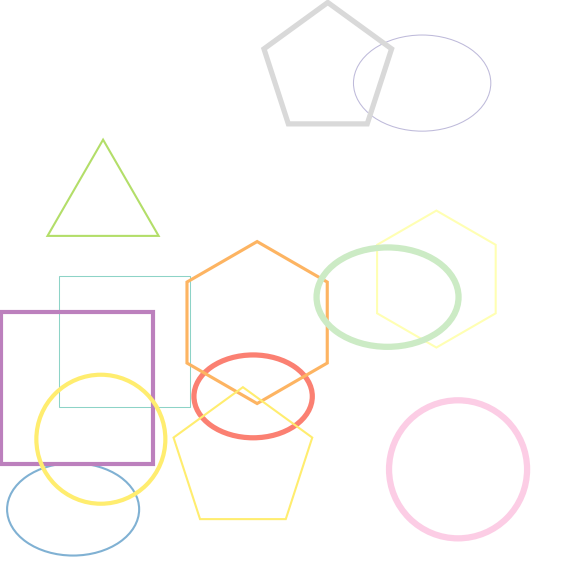[{"shape": "square", "thickness": 0.5, "radius": 0.57, "center": [0.216, 0.407]}, {"shape": "hexagon", "thickness": 1, "radius": 0.59, "center": [0.756, 0.516]}, {"shape": "oval", "thickness": 0.5, "radius": 0.59, "center": [0.731, 0.855]}, {"shape": "oval", "thickness": 2.5, "radius": 0.51, "center": [0.438, 0.313]}, {"shape": "oval", "thickness": 1, "radius": 0.57, "center": [0.127, 0.117]}, {"shape": "hexagon", "thickness": 1.5, "radius": 0.7, "center": [0.445, 0.441]}, {"shape": "triangle", "thickness": 1, "radius": 0.56, "center": [0.178, 0.646]}, {"shape": "circle", "thickness": 3, "radius": 0.6, "center": [0.793, 0.186]}, {"shape": "pentagon", "thickness": 2.5, "radius": 0.58, "center": [0.568, 0.879]}, {"shape": "square", "thickness": 2, "radius": 0.66, "center": [0.134, 0.327]}, {"shape": "oval", "thickness": 3, "radius": 0.61, "center": [0.671, 0.485]}, {"shape": "circle", "thickness": 2, "radius": 0.56, "center": [0.175, 0.239]}, {"shape": "pentagon", "thickness": 1, "radius": 0.63, "center": [0.421, 0.202]}]